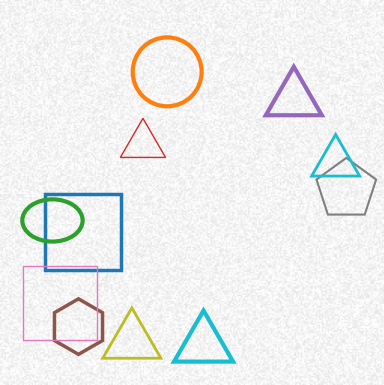[{"shape": "square", "thickness": 2.5, "radius": 0.49, "center": [0.216, 0.397]}, {"shape": "circle", "thickness": 3, "radius": 0.45, "center": [0.434, 0.813]}, {"shape": "oval", "thickness": 3, "radius": 0.39, "center": [0.136, 0.427]}, {"shape": "triangle", "thickness": 1, "radius": 0.34, "center": [0.371, 0.625]}, {"shape": "triangle", "thickness": 3, "radius": 0.42, "center": [0.763, 0.743]}, {"shape": "hexagon", "thickness": 2.5, "radius": 0.36, "center": [0.204, 0.152]}, {"shape": "square", "thickness": 1, "radius": 0.48, "center": [0.157, 0.212]}, {"shape": "pentagon", "thickness": 1.5, "radius": 0.41, "center": [0.9, 0.509]}, {"shape": "triangle", "thickness": 2, "radius": 0.44, "center": [0.342, 0.113]}, {"shape": "triangle", "thickness": 2, "radius": 0.36, "center": [0.872, 0.579]}, {"shape": "triangle", "thickness": 3, "radius": 0.44, "center": [0.529, 0.105]}]